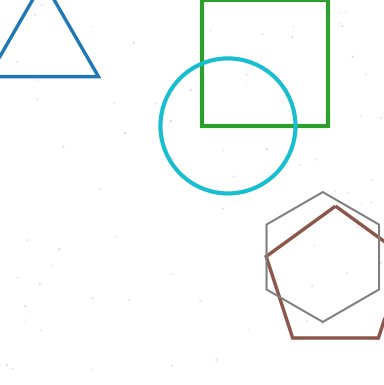[{"shape": "triangle", "thickness": 2.5, "radius": 0.83, "center": [0.113, 0.884]}, {"shape": "square", "thickness": 3, "radius": 0.81, "center": [0.689, 0.837]}, {"shape": "pentagon", "thickness": 2.5, "radius": 0.95, "center": [0.872, 0.275]}, {"shape": "hexagon", "thickness": 1.5, "radius": 0.84, "center": [0.838, 0.332]}, {"shape": "circle", "thickness": 3, "radius": 0.88, "center": [0.592, 0.673]}]